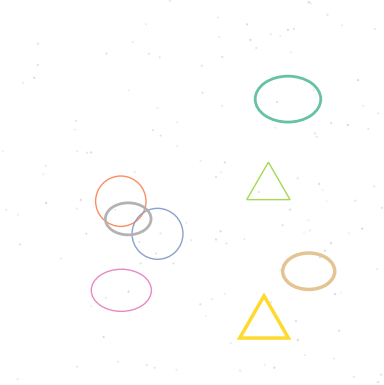[{"shape": "oval", "thickness": 2, "radius": 0.43, "center": [0.748, 0.743]}, {"shape": "circle", "thickness": 1, "radius": 0.33, "center": [0.314, 0.477]}, {"shape": "circle", "thickness": 1, "radius": 0.33, "center": [0.409, 0.393]}, {"shape": "oval", "thickness": 1, "radius": 0.39, "center": [0.315, 0.246]}, {"shape": "triangle", "thickness": 1, "radius": 0.32, "center": [0.697, 0.514]}, {"shape": "triangle", "thickness": 2.5, "radius": 0.37, "center": [0.686, 0.159]}, {"shape": "oval", "thickness": 2.5, "radius": 0.34, "center": [0.802, 0.296]}, {"shape": "oval", "thickness": 2, "radius": 0.3, "center": [0.333, 0.432]}]